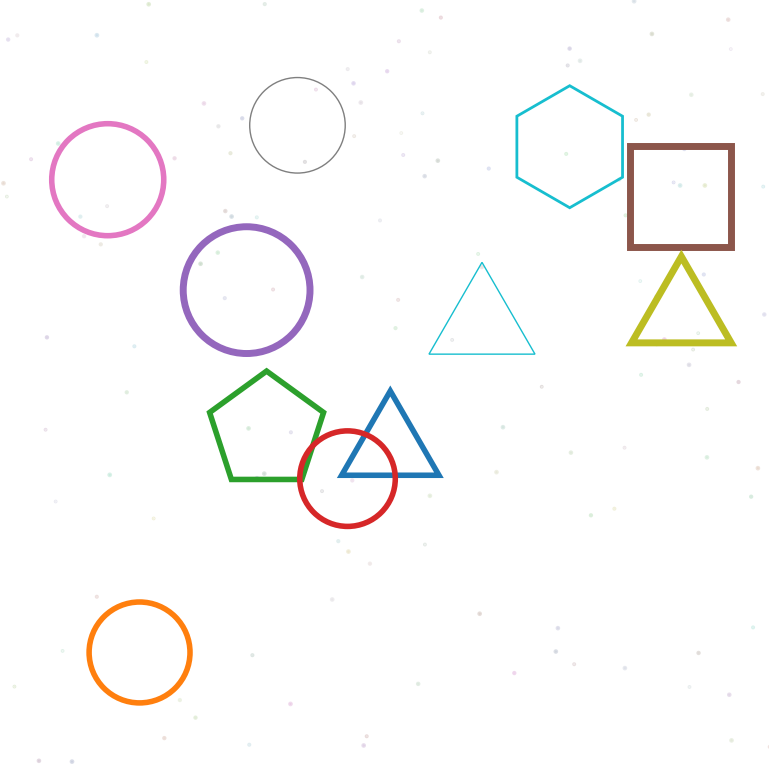[{"shape": "triangle", "thickness": 2, "radius": 0.36, "center": [0.507, 0.419]}, {"shape": "circle", "thickness": 2, "radius": 0.33, "center": [0.181, 0.153]}, {"shape": "pentagon", "thickness": 2, "radius": 0.39, "center": [0.346, 0.44]}, {"shape": "circle", "thickness": 2, "radius": 0.31, "center": [0.451, 0.378]}, {"shape": "circle", "thickness": 2.5, "radius": 0.41, "center": [0.32, 0.623]}, {"shape": "square", "thickness": 2.5, "radius": 0.33, "center": [0.883, 0.745]}, {"shape": "circle", "thickness": 2, "radius": 0.36, "center": [0.14, 0.767]}, {"shape": "circle", "thickness": 0.5, "radius": 0.31, "center": [0.386, 0.837]}, {"shape": "triangle", "thickness": 2.5, "radius": 0.37, "center": [0.885, 0.592]}, {"shape": "hexagon", "thickness": 1, "radius": 0.4, "center": [0.74, 0.809]}, {"shape": "triangle", "thickness": 0.5, "radius": 0.4, "center": [0.626, 0.58]}]